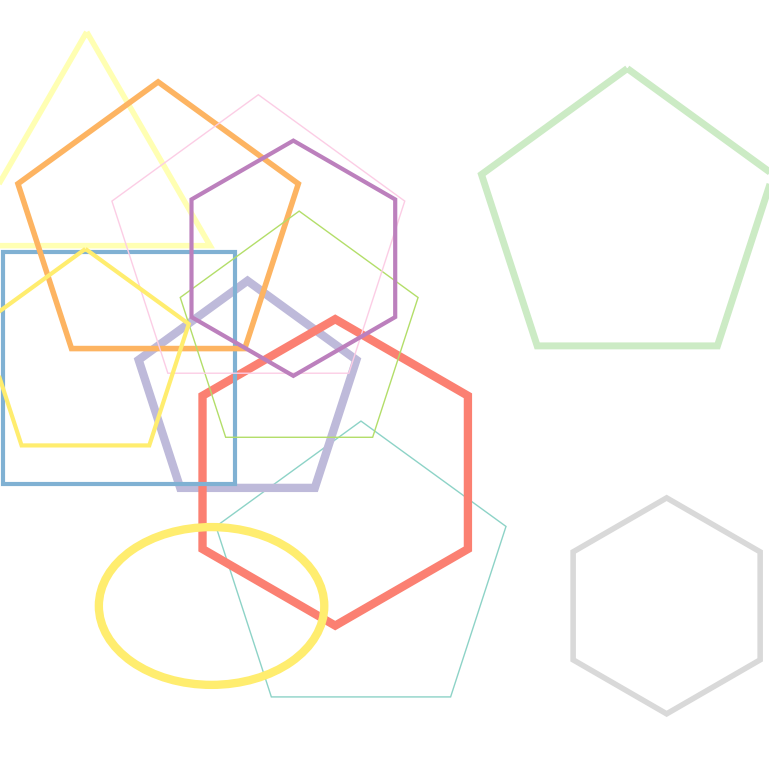[{"shape": "pentagon", "thickness": 0.5, "radius": 0.99, "center": [0.469, 0.255]}, {"shape": "triangle", "thickness": 2, "radius": 0.92, "center": [0.113, 0.773]}, {"shape": "pentagon", "thickness": 3, "radius": 0.74, "center": [0.321, 0.487]}, {"shape": "hexagon", "thickness": 3, "radius": 1.0, "center": [0.435, 0.387]}, {"shape": "square", "thickness": 1.5, "radius": 0.75, "center": [0.155, 0.522]}, {"shape": "pentagon", "thickness": 2, "radius": 0.96, "center": [0.205, 0.702]}, {"shape": "pentagon", "thickness": 0.5, "radius": 0.81, "center": [0.389, 0.563]}, {"shape": "pentagon", "thickness": 0.5, "radius": 1.0, "center": [0.336, 0.677]}, {"shape": "hexagon", "thickness": 2, "radius": 0.7, "center": [0.866, 0.213]}, {"shape": "hexagon", "thickness": 1.5, "radius": 0.76, "center": [0.381, 0.665]}, {"shape": "pentagon", "thickness": 2.5, "radius": 1.0, "center": [0.815, 0.712]}, {"shape": "oval", "thickness": 3, "radius": 0.73, "center": [0.275, 0.213]}, {"shape": "pentagon", "thickness": 1.5, "radius": 0.71, "center": [0.111, 0.536]}]